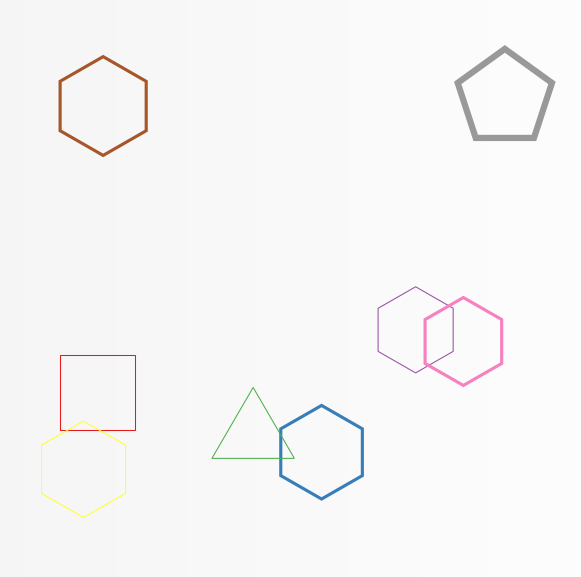[{"shape": "square", "thickness": 0.5, "radius": 0.32, "center": [0.168, 0.32]}, {"shape": "hexagon", "thickness": 1.5, "radius": 0.41, "center": [0.553, 0.216]}, {"shape": "triangle", "thickness": 0.5, "radius": 0.41, "center": [0.436, 0.246]}, {"shape": "hexagon", "thickness": 0.5, "radius": 0.37, "center": [0.715, 0.428]}, {"shape": "hexagon", "thickness": 0.5, "radius": 0.42, "center": [0.144, 0.187]}, {"shape": "hexagon", "thickness": 1.5, "radius": 0.43, "center": [0.177, 0.816]}, {"shape": "hexagon", "thickness": 1.5, "radius": 0.38, "center": [0.797, 0.408]}, {"shape": "pentagon", "thickness": 3, "radius": 0.43, "center": [0.869, 0.829]}]